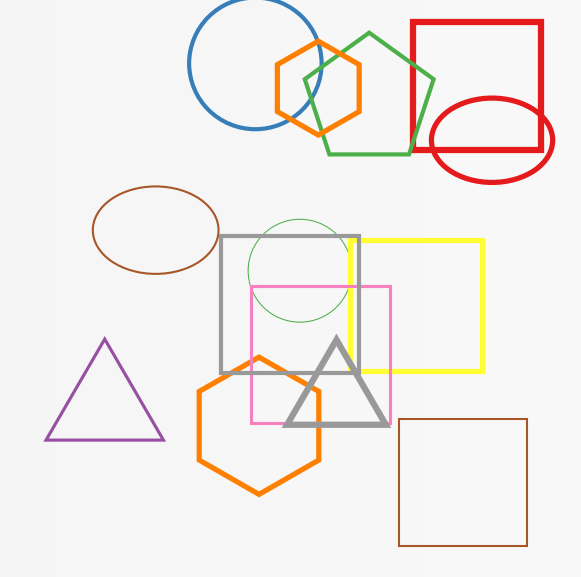[{"shape": "oval", "thickness": 2.5, "radius": 0.52, "center": [0.847, 0.756]}, {"shape": "square", "thickness": 3, "radius": 0.55, "center": [0.82, 0.85]}, {"shape": "circle", "thickness": 2, "radius": 0.57, "center": [0.439, 0.889]}, {"shape": "circle", "thickness": 0.5, "radius": 0.45, "center": [0.516, 0.53]}, {"shape": "pentagon", "thickness": 2, "radius": 0.58, "center": [0.635, 0.826]}, {"shape": "triangle", "thickness": 1.5, "radius": 0.58, "center": [0.18, 0.295]}, {"shape": "hexagon", "thickness": 2.5, "radius": 0.59, "center": [0.446, 0.262]}, {"shape": "hexagon", "thickness": 2.5, "radius": 0.41, "center": [0.548, 0.847]}, {"shape": "square", "thickness": 2.5, "radius": 0.57, "center": [0.715, 0.47]}, {"shape": "square", "thickness": 1, "radius": 0.55, "center": [0.796, 0.163]}, {"shape": "oval", "thickness": 1, "radius": 0.54, "center": [0.268, 0.601]}, {"shape": "square", "thickness": 1.5, "radius": 0.59, "center": [0.551, 0.385]}, {"shape": "triangle", "thickness": 3, "radius": 0.49, "center": [0.579, 0.313]}, {"shape": "square", "thickness": 2, "radius": 0.59, "center": [0.499, 0.472]}]